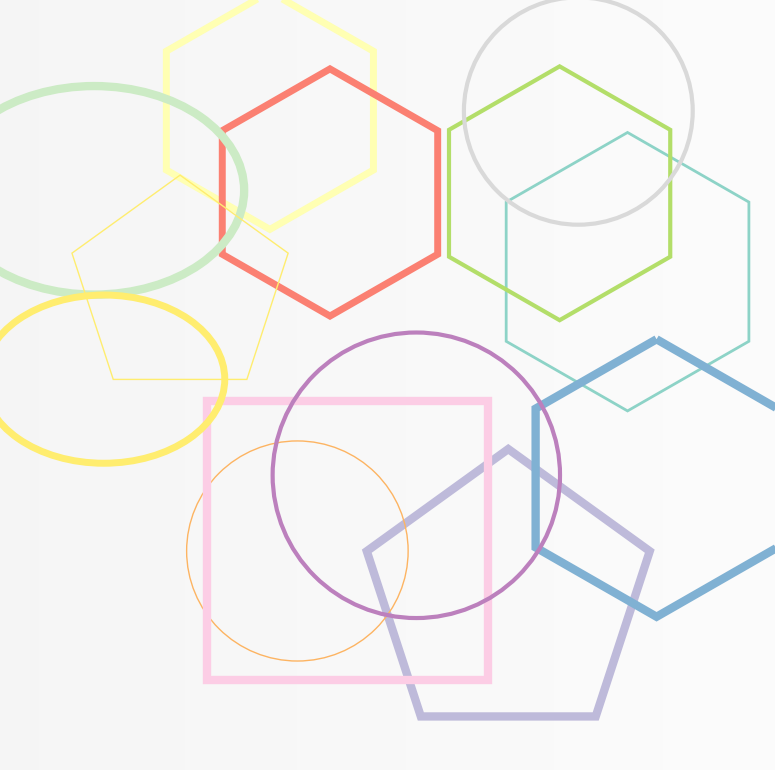[{"shape": "hexagon", "thickness": 1, "radius": 0.9, "center": [0.81, 0.647]}, {"shape": "hexagon", "thickness": 2.5, "radius": 0.77, "center": [0.348, 0.856]}, {"shape": "pentagon", "thickness": 3, "radius": 0.96, "center": [0.656, 0.225]}, {"shape": "hexagon", "thickness": 2.5, "radius": 0.8, "center": [0.426, 0.75]}, {"shape": "hexagon", "thickness": 3, "radius": 0.9, "center": [0.847, 0.379]}, {"shape": "circle", "thickness": 0.5, "radius": 0.71, "center": [0.384, 0.284]}, {"shape": "hexagon", "thickness": 1.5, "radius": 0.82, "center": [0.722, 0.749]}, {"shape": "square", "thickness": 3, "radius": 0.91, "center": [0.448, 0.298]}, {"shape": "circle", "thickness": 1.5, "radius": 0.74, "center": [0.746, 0.856]}, {"shape": "circle", "thickness": 1.5, "radius": 0.93, "center": [0.537, 0.383]}, {"shape": "oval", "thickness": 3, "radius": 0.97, "center": [0.122, 0.753]}, {"shape": "pentagon", "thickness": 0.5, "radius": 0.73, "center": [0.232, 0.626]}, {"shape": "oval", "thickness": 2.5, "radius": 0.78, "center": [0.134, 0.508]}]